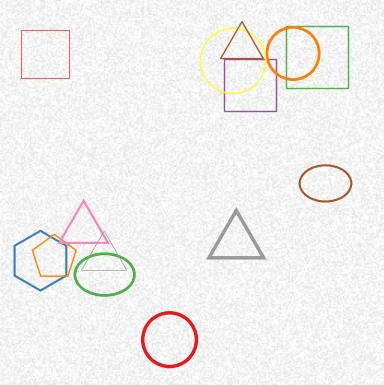[{"shape": "square", "thickness": 0.5, "radius": 0.31, "center": [0.116, 0.859]}, {"shape": "circle", "thickness": 2.5, "radius": 0.35, "center": [0.44, 0.118]}, {"shape": "hexagon", "thickness": 1.5, "radius": 0.39, "center": [0.105, 0.323]}, {"shape": "oval", "thickness": 2, "radius": 0.39, "center": [0.272, 0.287]}, {"shape": "square", "thickness": 1, "radius": 0.4, "center": [0.824, 0.851]}, {"shape": "square", "thickness": 1, "radius": 0.34, "center": [0.65, 0.778]}, {"shape": "circle", "thickness": 2, "radius": 0.34, "center": [0.761, 0.861]}, {"shape": "pentagon", "thickness": 1, "radius": 0.3, "center": [0.141, 0.331]}, {"shape": "circle", "thickness": 1, "radius": 0.42, "center": [0.605, 0.842]}, {"shape": "oval", "thickness": 1.5, "radius": 0.34, "center": [0.845, 0.524]}, {"shape": "triangle", "thickness": 1, "radius": 0.32, "center": [0.629, 0.88]}, {"shape": "triangle", "thickness": 1.5, "radius": 0.37, "center": [0.217, 0.406]}, {"shape": "triangle", "thickness": 2.5, "radius": 0.41, "center": [0.614, 0.371]}, {"shape": "triangle", "thickness": 0.5, "radius": 0.34, "center": [0.27, 0.332]}]